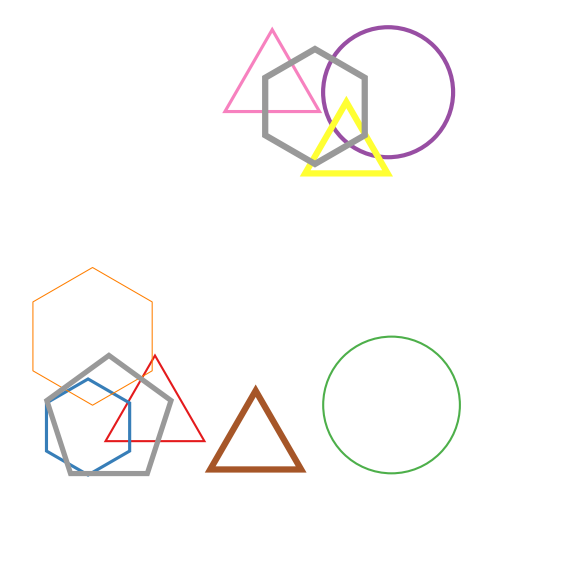[{"shape": "triangle", "thickness": 1, "radius": 0.49, "center": [0.268, 0.285]}, {"shape": "hexagon", "thickness": 1.5, "radius": 0.42, "center": [0.153, 0.26]}, {"shape": "circle", "thickness": 1, "radius": 0.59, "center": [0.678, 0.298]}, {"shape": "circle", "thickness": 2, "radius": 0.56, "center": [0.672, 0.839]}, {"shape": "hexagon", "thickness": 0.5, "radius": 0.6, "center": [0.16, 0.417]}, {"shape": "triangle", "thickness": 3, "radius": 0.41, "center": [0.6, 0.74]}, {"shape": "triangle", "thickness": 3, "radius": 0.45, "center": [0.443, 0.232]}, {"shape": "triangle", "thickness": 1.5, "radius": 0.47, "center": [0.471, 0.853]}, {"shape": "pentagon", "thickness": 2.5, "radius": 0.57, "center": [0.189, 0.271]}, {"shape": "hexagon", "thickness": 3, "radius": 0.5, "center": [0.545, 0.815]}]